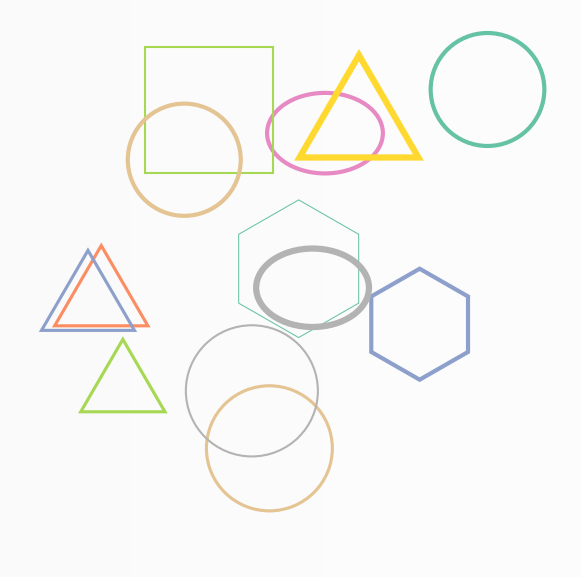[{"shape": "hexagon", "thickness": 0.5, "radius": 0.6, "center": [0.514, 0.534]}, {"shape": "circle", "thickness": 2, "radius": 0.49, "center": [0.839, 0.844]}, {"shape": "triangle", "thickness": 1.5, "radius": 0.46, "center": [0.174, 0.481]}, {"shape": "triangle", "thickness": 1.5, "radius": 0.46, "center": [0.151, 0.473]}, {"shape": "hexagon", "thickness": 2, "radius": 0.48, "center": [0.722, 0.438]}, {"shape": "oval", "thickness": 2, "radius": 0.5, "center": [0.559, 0.769]}, {"shape": "square", "thickness": 1, "radius": 0.55, "center": [0.36, 0.809]}, {"shape": "triangle", "thickness": 1.5, "radius": 0.42, "center": [0.211, 0.328]}, {"shape": "triangle", "thickness": 3, "radius": 0.59, "center": [0.618, 0.785]}, {"shape": "circle", "thickness": 1.5, "radius": 0.54, "center": [0.463, 0.223]}, {"shape": "circle", "thickness": 2, "radius": 0.49, "center": [0.317, 0.723]}, {"shape": "oval", "thickness": 3, "radius": 0.49, "center": [0.538, 0.501]}, {"shape": "circle", "thickness": 1, "radius": 0.57, "center": [0.433, 0.322]}]